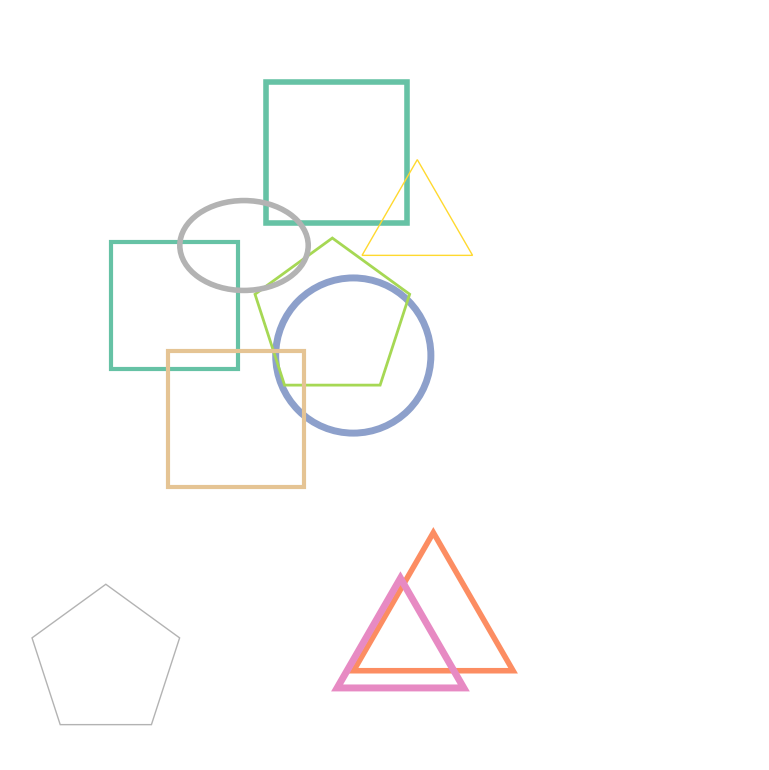[{"shape": "square", "thickness": 1.5, "radius": 0.41, "center": [0.226, 0.603]}, {"shape": "square", "thickness": 2, "radius": 0.46, "center": [0.437, 0.802]}, {"shape": "triangle", "thickness": 2, "radius": 0.6, "center": [0.563, 0.189]}, {"shape": "circle", "thickness": 2.5, "radius": 0.5, "center": [0.459, 0.538]}, {"shape": "triangle", "thickness": 2.5, "radius": 0.47, "center": [0.52, 0.154]}, {"shape": "pentagon", "thickness": 1, "radius": 0.53, "center": [0.432, 0.585]}, {"shape": "triangle", "thickness": 0.5, "radius": 0.41, "center": [0.542, 0.71]}, {"shape": "square", "thickness": 1.5, "radius": 0.44, "center": [0.307, 0.456]}, {"shape": "pentagon", "thickness": 0.5, "radius": 0.5, "center": [0.137, 0.14]}, {"shape": "oval", "thickness": 2, "radius": 0.42, "center": [0.317, 0.681]}]